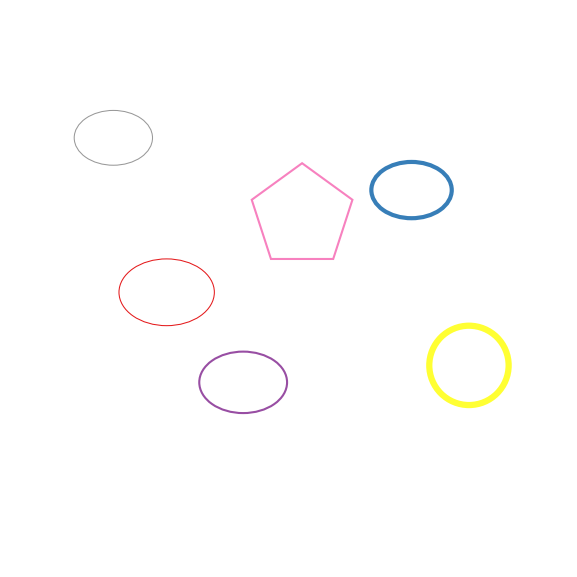[{"shape": "oval", "thickness": 0.5, "radius": 0.41, "center": [0.289, 0.493]}, {"shape": "oval", "thickness": 2, "radius": 0.35, "center": [0.713, 0.67]}, {"shape": "oval", "thickness": 1, "radius": 0.38, "center": [0.421, 0.337]}, {"shape": "circle", "thickness": 3, "radius": 0.34, "center": [0.812, 0.366]}, {"shape": "pentagon", "thickness": 1, "radius": 0.46, "center": [0.523, 0.625]}, {"shape": "oval", "thickness": 0.5, "radius": 0.34, "center": [0.196, 0.76]}]